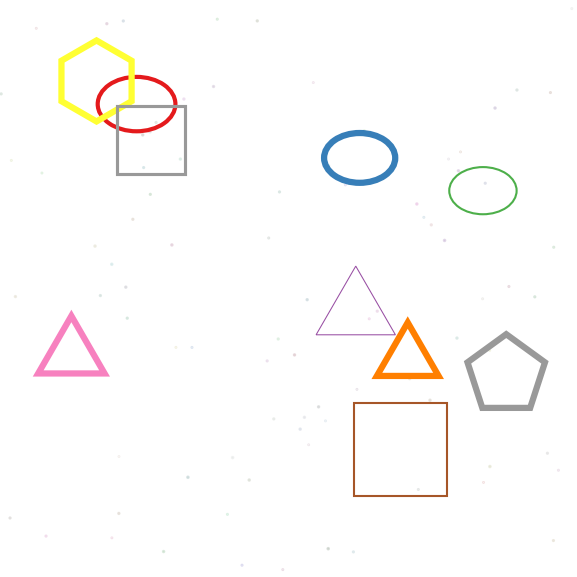[{"shape": "oval", "thickness": 2, "radius": 0.34, "center": [0.236, 0.819]}, {"shape": "oval", "thickness": 3, "radius": 0.31, "center": [0.623, 0.726]}, {"shape": "oval", "thickness": 1, "radius": 0.29, "center": [0.836, 0.669]}, {"shape": "triangle", "thickness": 0.5, "radius": 0.4, "center": [0.616, 0.459]}, {"shape": "triangle", "thickness": 3, "radius": 0.31, "center": [0.706, 0.379]}, {"shape": "hexagon", "thickness": 3, "radius": 0.35, "center": [0.167, 0.859]}, {"shape": "square", "thickness": 1, "radius": 0.4, "center": [0.694, 0.221]}, {"shape": "triangle", "thickness": 3, "radius": 0.33, "center": [0.124, 0.386]}, {"shape": "square", "thickness": 1.5, "radius": 0.29, "center": [0.261, 0.757]}, {"shape": "pentagon", "thickness": 3, "radius": 0.35, "center": [0.877, 0.35]}]